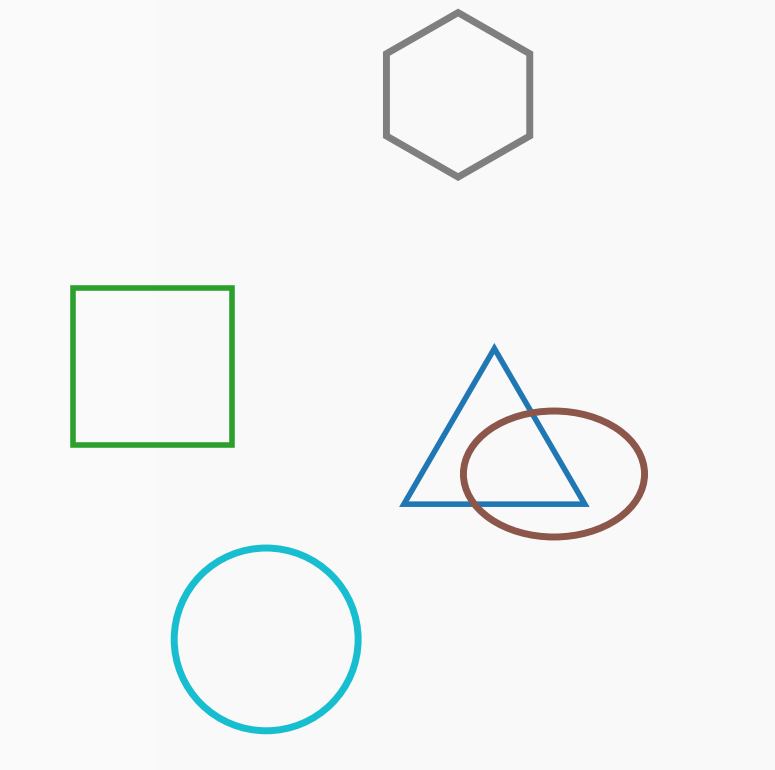[{"shape": "triangle", "thickness": 2, "radius": 0.67, "center": [0.638, 0.413]}, {"shape": "square", "thickness": 2, "radius": 0.51, "center": [0.197, 0.524]}, {"shape": "oval", "thickness": 2.5, "radius": 0.58, "center": [0.715, 0.384]}, {"shape": "hexagon", "thickness": 2.5, "radius": 0.53, "center": [0.591, 0.877]}, {"shape": "circle", "thickness": 2.5, "radius": 0.59, "center": [0.343, 0.17]}]